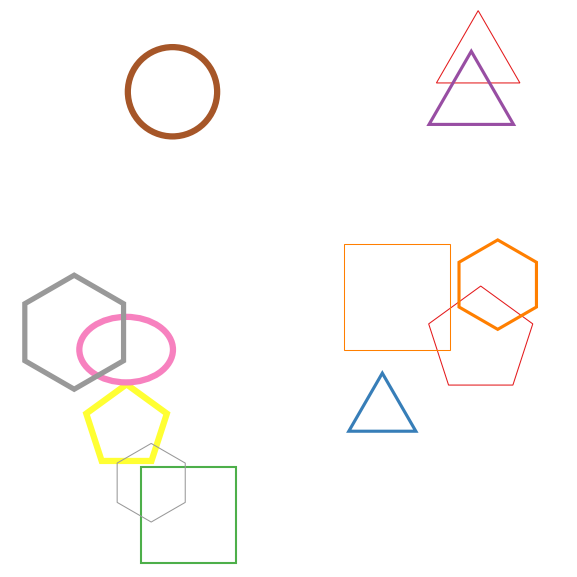[{"shape": "triangle", "thickness": 0.5, "radius": 0.42, "center": [0.828, 0.897]}, {"shape": "pentagon", "thickness": 0.5, "radius": 0.47, "center": [0.832, 0.409]}, {"shape": "triangle", "thickness": 1.5, "radius": 0.34, "center": [0.662, 0.286]}, {"shape": "square", "thickness": 1, "radius": 0.41, "center": [0.327, 0.108]}, {"shape": "triangle", "thickness": 1.5, "radius": 0.42, "center": [0.816, 0.826]}, {"shape": "hexagon", "thickness": 1.5, "radius": 0.39, "center": [0.862, 0.506]}, {"shape": "square", "thickness": 0.5, "radius": 0.46, "center": [0.688, 0.484]}, {"shape": "pentagon", "thickness": 3, "radius": 0.37, "center": [0.219, 0.26]}, {"shape": "circle", "thickness": 3, "radius": 0.39, "center": [0.299, 0.84]}, {"shape": "oval", "thickness": 3, "radius": 0.41, "center": [0.218, 0.394]}, {"shape": "hexagon", "thickness": 2.5, "radius": 0.49, "center": [0.128, 0.424]}, {"shape": "hexagon", "thickness": 0.5, "radius": 0.34, "center": [0.262, 0.163]}]